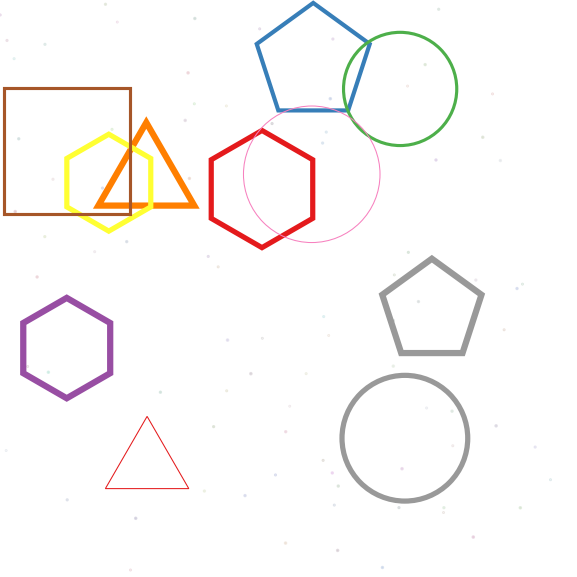[{"shape": "hexagon", "thickness": 2.5, "radius": 0.51, "center": [0.454, 0.672]}, {"shape": "triangle", "thickness": 0.5, "radius": 0.42, "center": [0.255, 0.195]}, {"shape": "pentagon", "thickness": 2, "radius": 0.51, "center": [0.542, 0.891]}, {"shape": "circle", "thickness": 1.5, "radius": 0.49, "center": [0.693, 0.845]}, {"shape": "hexagon", "thickness": 3, "radius": 0.43, "center": [0.116, 0.396]}, {"shape": "triangle", "thickness": 3, "radius": 0.48, "center": [0.253, 0.691]}, {"shape": "hexagon", "thickness": 2.5, "radius": 0.42, "center": [0.188, 0.683]}, {"shape": "square", "thickness": 1.5, "radius": 0.54, "center": [0.116, 0.738]}, {"shape": "circle", "thickness": 0.5, "radius": 0.59, "center": [0.54, 0.697]}, {"shape": "circle", "thickness": 2.5, "radius": 0.54, "center": [0.701, 0.24]}, {"shape": "pentagon", "thickness": 3, "radius": 0.45, "center": [0.748, 0.461]}]